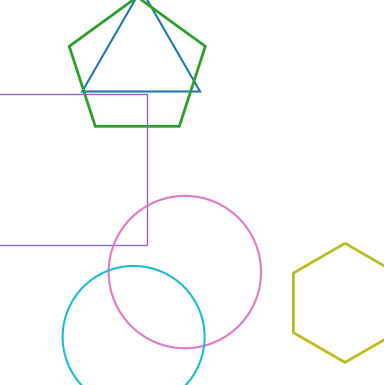[{"shape": "triangle", "thickness": 1.5, "radius": 0.88, "center": [0.367, 0.851]}, {"shape": "pentagon", "thickness": 2, "radius": 0.93, "center": [0.357, 0.822]}, {"shape": "square", "thickness": 1, "radius": 0.99, "center": [0.184, 0.56]}, {"shape": "circle", "thickness": 1.5, "radius": 0.99, "center": [0.48, 0.293]}, {"shape": "hexagon", "thickness": 2, "radius": 0.77, "center": [0.896, 0.213]}, {"shape": "circle", "thickness": 1.5, "radius": 0.92, "center": [0.347, 0.125]}]